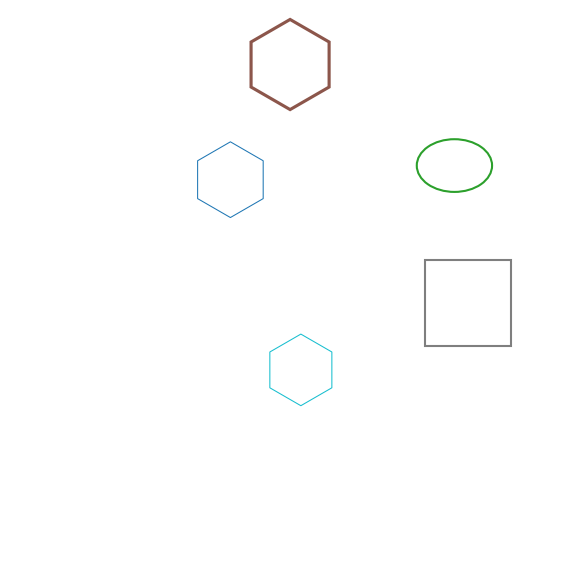[{"shape": "hexagon", "thickness": 0.5, "radius": 0.33, "center": [0.399, 0.688]}, {"shape": "oval", "thickness": 1, "radius": 0.33, "center": [0.787, 0.712]}, {"shape": "hexagon", "thickness": 1.5, "radius": 0.39, "center": [0.502, 0.887]}, {"shape": "square", "thickness": 1, "radius": 0.37, "center": [0.81, 0.474]}, {"shape": "hexagon", "thickness": 0.5, "radius": 0.31, "center": [0.521, 0.359]}]